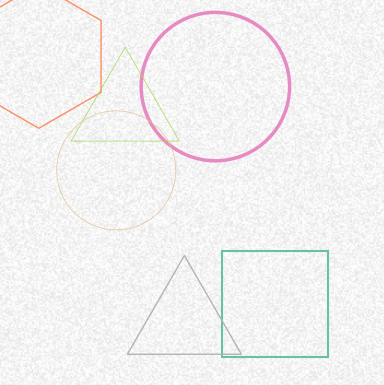[{"shape": "square", "thickness": 1.5, "radius": 0.69, "center": [0.715, 0.21]}, {"shape": "hexagon", "thickness": 1, "radius": 0.93, "center": [0.101, 0.853]}, {"shape": "circle", "thickness": 2.5, "radius": 0.96, "center": [0.559, 0.775]}, {"shape": "triangle", "thickness": 0.5, "radius": 0.81, "center": [0.325, 0.715]}, {"shape": "circle", "thickness": 0.5, "radius": 0.77, "center": [0.302, 0.557]}, {"shape": "triangle", "thickness": 1, "radius": 0.86, "center": [0.479, 0.165]}]